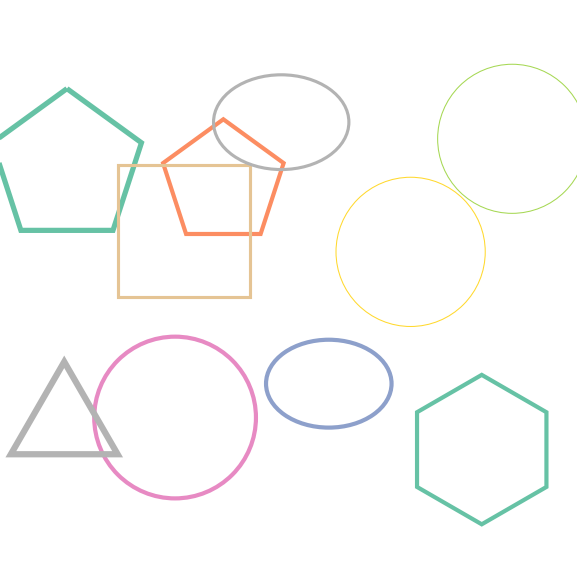[{"shape": "hexagon", "thickness": 2, "radius": 0.65, "center": [0.834, 0.221]}, {"shape": "pentagon", "thickness": 2.5, "radius": 0.68, "center": [0.116, 0.71]}, {"shape": "pentagon", "thickness": 2, "radius": 0.55, "center": [0.387, 0.683]}, {"shape": "oval", "thickness": 2, "radius": 0.54, "center": [0.569, 0.335]}, {"shape": "circle", "thickness": 2, "radius": 0.7, "center": [0.303, 0.276]}, {"shape": "circle", "thickness": 0.5, "radius": 0.65, "center": [0.887, 0.759]}, {"shape": "circle", "thickness": 0.5, "radius": 0.65, "center": [0.711, 0.563]}, {"shape": "square", "thickness": 1.5, "radius": 0.57, "center": [0.319, 0.599]}, {"shape": "triangle", "thickness": 3, "radius": 0.53, "center": [0.111, 0.266]}, {"shape": "oval", "thickness": 1.5, "radius": 0.59, "center": [0.487, 0.788]}]